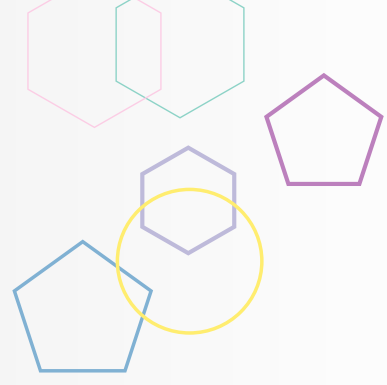[{"shape": "hexagon", "thickness": 1, "radius": 0.95, "center": [0.465, 0.884]}, {"shape": "hexagon", "thickness": 3, "radius": 0.68, "center": [0.486, 0.479]}, {"shape": "pentagon", "thickness": 2.5, "radius": 0.93, "center": [0.214, 0.187]}, {"shape": "hexagon", "thickness": 1, "radius": 0.99, "center": [0.244, 0.867]}, {"shape": "pentagon", "thickness": 3, "radius": 0.78, "center": [0.836, 0.648]}, {"shape": "circle", "thickness": 2.5, "radius": 0.93, "center": [0.489, 0.322]}]